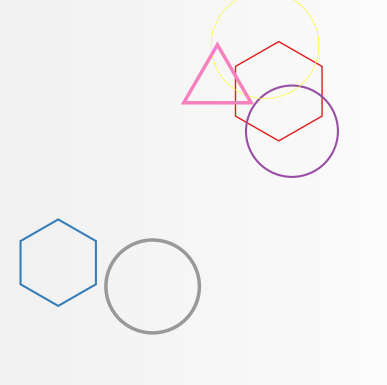[{"shape": "hexagon", "thickness": 1, "radius": 0.64, "center": [0.719, 0.763]}, {"shape": "hexagon", "thickness": 1.5, "radius": 0.56, "center": [0.15, 0.318]}, {"shape": "circle", "thickness": 1.5, "radius": 0.59, "center": [0.753, 0.659]}, {"shape": "circle", "thickness": 0.5, "radius": 0.69, "center": [0.684, 0.883]}, {"shape": "triangle", "thickness": 2.5, "radius": 0.5, "center": [0.561, 0.783]}, {"shape": "circle", "thickness": 2.5, "radius": 0.6, "center": [0.394, 0.256]}]